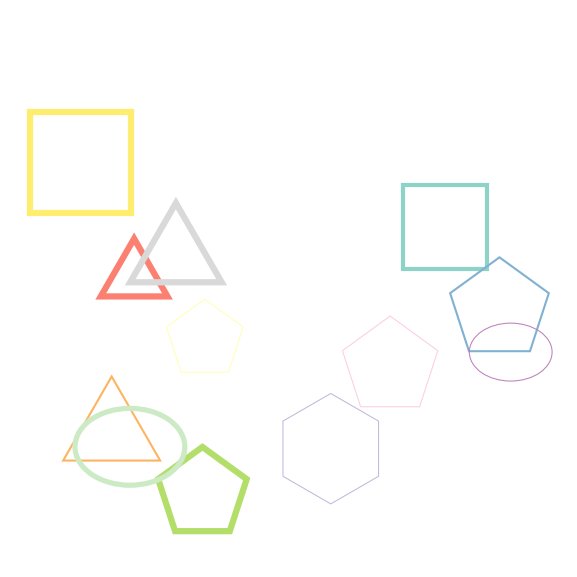[{"shape": "square", "thickness": 2, "radius": 0.36, "center": [0.77, 0.607]}, {"shape": "pentagon", "thickness": 0.5, "radius": 0.35, "center": [0.355, 0.411]}, {"shape": "hexagon", "thickness": 0.5, "radius": 0.48, "center": [0.573, 0.222]}, {"shape": "triangle", "thickness": 3, "radius": 0.33, "center": [0.232, 0.519]}, {"shape": "pentagon", "thickness": 1, "radius": 0.45, "center": [0.865, 0.464]}, {"shape": "triangle", "thickness": 1, "radius": 0.49, "center": [0.193, 0.25]}, {"shape": "pentagon", "thickness": 3, "radius": 0.4, "center": [0.351, 0.145]}, {"shape": "pentagon", "thickness": 0.5, "radius": 0.43, "center": [0.676, 0.365]}, {"shape": "triangle", "thickness": 3, "radius": 0.46, "center": [0.305, 0.556]}, {"shape": "oval", "thickness": 0.5, "radius": 0.36, "center": [0.884, 0.389]}, {"shape": "oval", "thickness": 2.5, "radius": 0.48, "center": [0.225, 0.225]}, {"shape": "square", "thickness": 3, "radius": 0.44, "center": [0.139, 0.718]}]